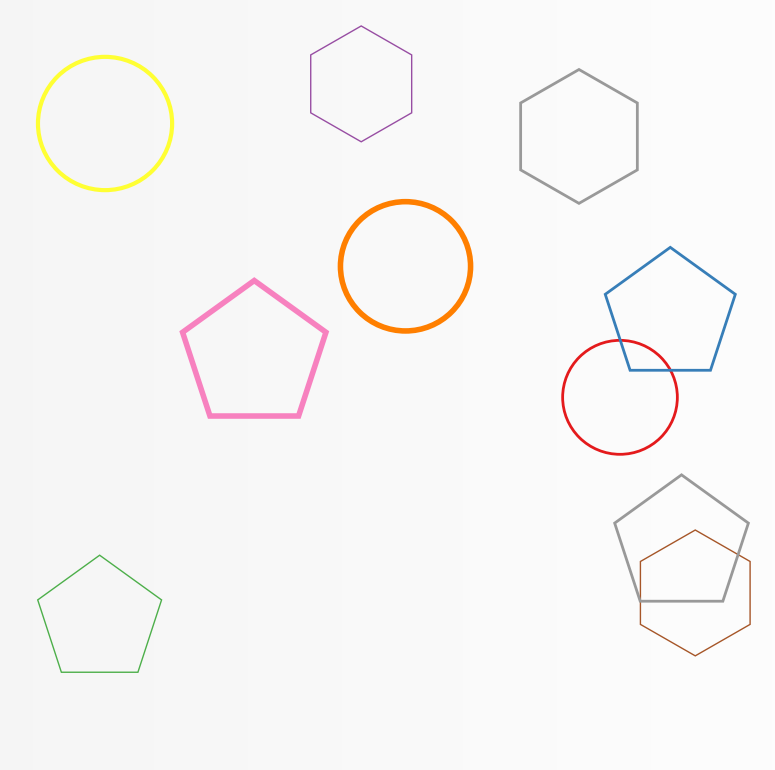[{"shape": "circle", "thickness": 1, "radius": 0.37, "center": [0.8, 0.484]}, {"shape": "pentagon", "thickness": 1, "radius": 0.44, "center": [0.865, 0.591]}, {"shape": "pentagon", "thickness": 0.5, "radius": 0.42, "center": [0.129, 0.195]}, {"shape": "hexagon", "thickness": 0.5, "radius": 0.38, "center": [0.466, 0.891]}, {"shape": "circle", "thickness": 2, "radius": 0.42, "center": [0.523, 0.654]}, {"shape": "circle", "thickness": 1.5, "radius": 0.43, "center": [0.136, 0.84]}, {"shape": "hexagon", "thickness": 0.5, "radius": 0.41, "center": [0.897, 0.23]}, {"shape": "pentagon", "thickness": 2, "radius": 0.49, "center": [0.328, 0.538]}, {"shape": "hexagon", "thickness": 1, "radius": 0.43, "center": [0.747, 0.823]}, {"shape": "pentagon", "thickness": 1, "radius": 0.45, "center": [0.879, 0.293]}]